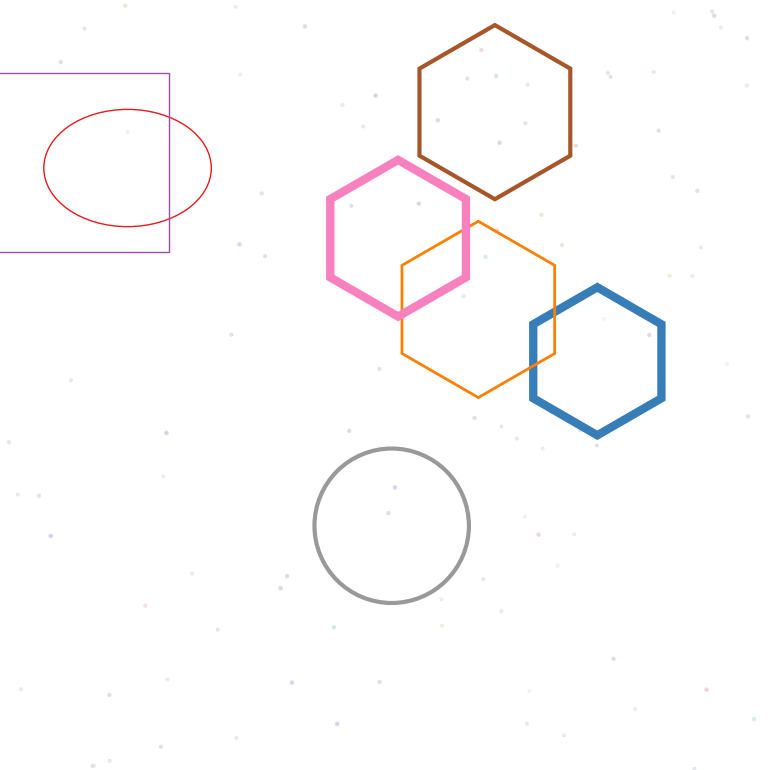[{"shape": "oval", "thickness": 0.5, "radius": 0.54, "center": [0.166, 0.782]}, {"shape": "hexagon", "thickness": 3, "radius": 0.48, "center": [0.776, 0.531]}, {"shape": "square", "thickness": 0.5, "radius": 0.58, "center": [0.102, 0.789]}, {"shape": "hexagon", "thickness": 1, "radius": 0.57, "center": [0.621, 0.598]}, {"shape": "hexagon", "thickness": 1.5, "radius": 0.57, "center": [0.643, 0.854]}, {"shape": "hexagon", "thickness": 3, "radius": 0.51, "center": [0.517, 0.691]}, {"shape": "circle", "thickness": 1.5, "radius": 0.5, "center": [0.509, 0.317]}]